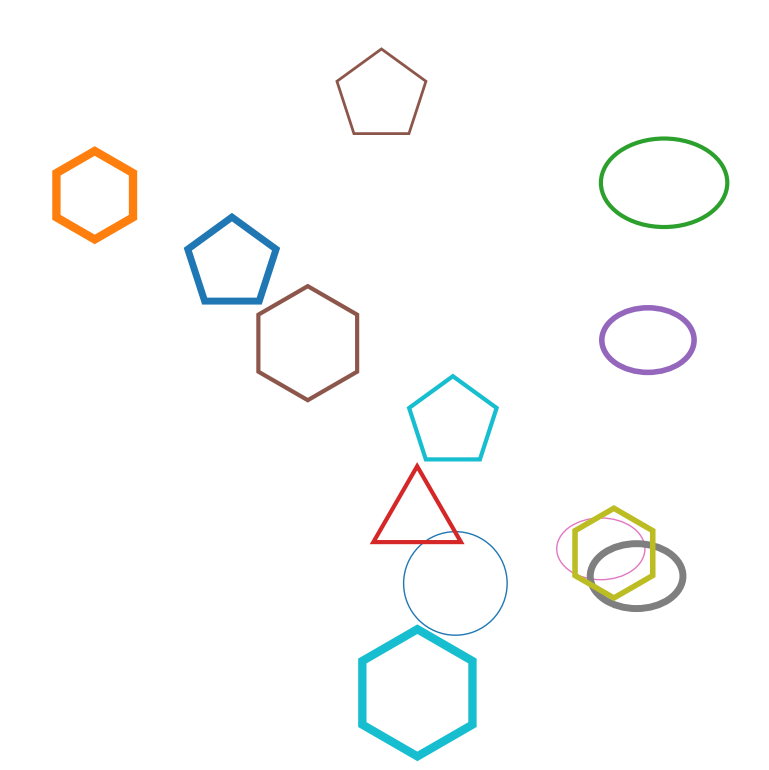[{"shape": "pentagon", "thickness": 2.5, "radius": 0.3, "center": [0.301, 0.658]}, {"shape": "circle", "thickness": 0.5, "radius": 0.34, "center": [0.591, 0.242]}, {"shape": "hexagon", "thickness": 3, "radius": 0.29, "center": [0.123, 0.746]}, {"shape": "oval", "thickness": 1.5, "radius": 0.41, "center": [0.862, 0.763]}, {"shape": "triangle", "thickness": 1.5, "radius": 0.33, "center": [0.542, 0.329]}, {"shape": "oval", "thickness": 2, "radius": 0.3, "center": [0.842, 0.558]}, {"shape": "pentagon", "thickness": 1, "radius": 0.3, "center": [0.495, 0.876]}, {"shape": "hexagon", "thickness": 1.5, "radius": 0.37, "center": [0.4, 0.554]}, {"shape": "oval", "thickness": 0.5, "radius": 0.29, "center": [0.78, 0.287]}, {"shape": "oval", "thickness": 2.5, "radius": 0.3, "center": [0.827, 0.252]}, {"shape": "hexagon", "thickness": 2, "radius": 0.29, "center": [0.797, 0.282]}, {"shape": "pentagon", "thickness": 1.5, "radius": 0.3, "center": [0.588, 0.452]}, {"shape": "hexagon", "thickness": 3, "radius": 0.41, "center": [0.542, 0.1]}]